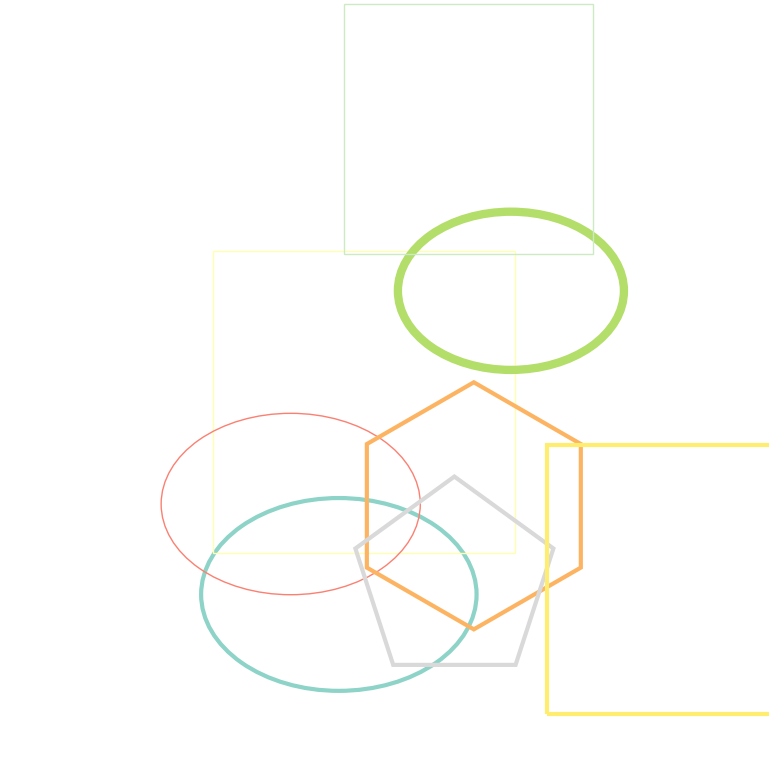[{"shape": "oval", "thickness": 1.5, "radius": 0.89, "center": [0.44, 0.228]}, {"shape": "square", "thickness": 0.5, "radius": 0.98, "center": [0.473, 0.478]}, {"shape": "oval", "thickness": 0.5, "radius": 0.84, "center": [0.378, 0.345]}, {"shape": "hexagon", "thickness": 1.5, "radius": 0.8, "center": [0.615, 0.343]}, {"shape": "oval", "thickness": 3, "radius": 0.73, "center": [0.664, 0.622]}, {"shape": "pentagon", "thickness": 1.5, "radius": 0.68, "center": [0.59, 0.246]}, {"shape": "square", "thickness": 0.5, "radius": 0.81, "center": [0.609, 0.832]}, {"shape": "square", "thickness": 1.5, "radius": 0.87, "center": [0.885, 0.248]}]